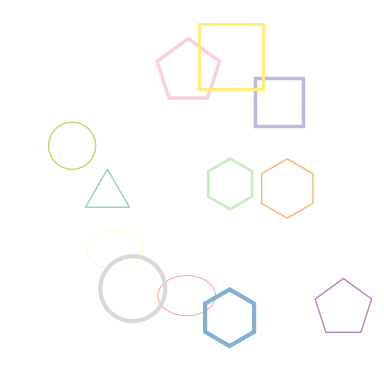[{"shape": "triangle", "thickness": 1, "radius": 0.33, "center": [0.279, 0.495]}, {"shape": "oval", "thickness": 0.5, "radius": 0.36, "center": [0.299, 0.351]}, {"shape": "square", "thickness": 2.5, "radius": 0.31, "center": [0.725, 0.736]}, {"shape": "oval", "thickness": 0.5, "radius": 0.37, "center": [0.485, 0.232]}, {"shape": "hexagon", "thickness": 3, "radius": 0.37, "center": [0.596, 0.175]}, {"shape": "hexagon", "thickness": 1, "radius": 0.39, "center": [0.746, 0.51]}, {"shape": "circle", "thickness": 1, "radius": 0.31, "center": [0.187, 0.621]}, {"shape": "pentagon", "thickness": 2.5, "radius": 0.43, "center": [0.489, 0.814]}, {"shape": "circle", "thickness": 3, "radius": 0.42, "center": [0.345, 0.25]}, {"shape": "pentagon", "thickness": 1, "radius": 0.39, "center": [0.892, 0.199]}, {"shape": "hexagon", "thickness": 2, "radius": 0.33, "center": [0.598, 0.522]}, {"shape": "square", "thickness": 2, "radius": 0.42, "center": [0.6, 0.853]}]